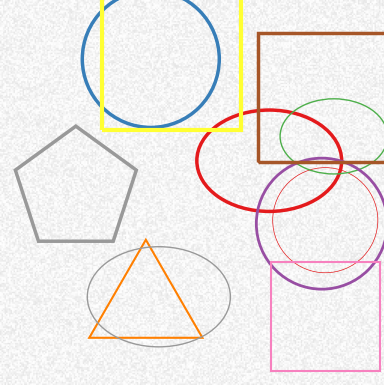[{"shape": "oval", "thickness": 2.5, "radius": 0.94, "center": [0.699, 0.583]}, {"shape": "circle", "thickness": 0.5, "radius": 0.68, "center": [0.845, 0.428]}, {"shape": "circle", "thickness": 2.5, "radius": 0.89, "center": [0.392, 0.847]}, {"shape": "oval", "thickness": 1, "radius": 0.7, "center": [0.867, 0.646]}, {"shape": "circle", "thickness": 2, "radius": 0.85, "center": [0.836, 0.419]}, {"shape": "triangle", "thickness": 1.5, "radius": 0.85, "center": [0.379, 0.208]}, {"shape": "square", "thickness": 3, "radius": 0.9, "center": [0.445, 0.843]}, {"shape": "square", "thickness": 2.5, "radius": 0.83, "center": [0.837, 0.747]}, {"shape": "square", "thickness": 1.5, "radius": 0.71, "center": [0.845, 0.178]}, {"shape": "oval", "thickness": 1, "radius": 0.93, "center": [0.413, 0.229]}, {"shape": "pentagon", "thickness": 2.5, "radius": 0.83, "center": [0.197, 0.507]}]